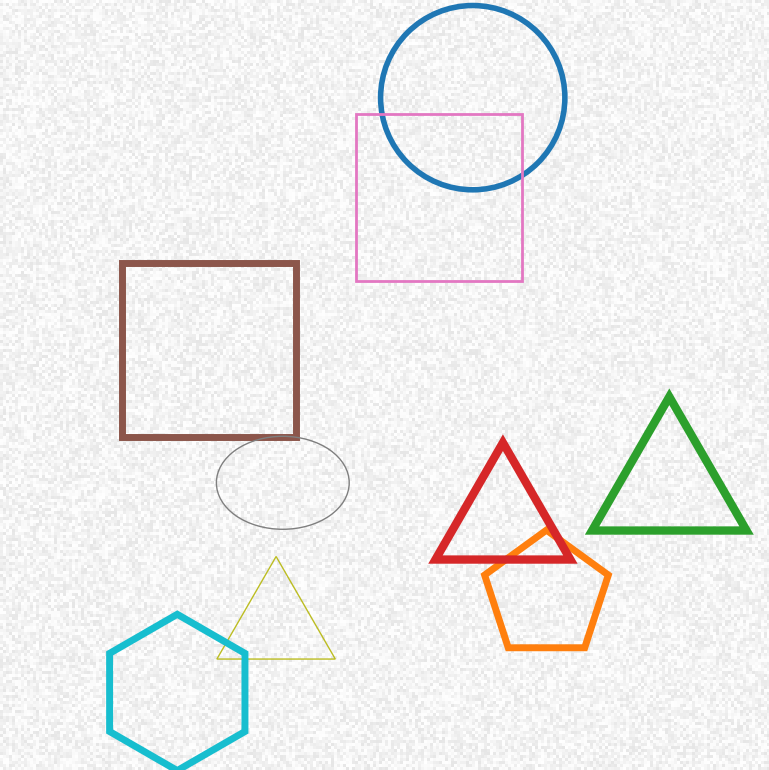[{"shape": "circle", "thickness": 2, "radius": 0.6, "center": [0.614, 0.873]}, {"shape": "pentagon", "thickness": 2.5, "radius": 0.42, "center": [0.71, 0.227]}, {"shape": "triangle", "thickness": 3, "radius": 0.58, "center": [0.869, 0.369]}, {"shape": "triangle", "thickness": 3, "radius": 0.51, "center": [0.653, 0.324]}, {"shape": "square", "thickness": 2.5, "radius": 0.56, "center": [0.272, 0.546]}, {"shape": "square", "thickness": 1, "radius": 0.54, "center": [0.57, 0.744]}, {"shape": "oval", "thickness": 0.5, "radius": 0.43, "center": [0.367, 0.373]}, {"shape": "triangle", "thickness": 0.5, "radius": 0.44, "center": [0.359, 0.188]}, {"shape": "hexagon", "thickness": 2.5, "radius": 0.51, "center": [0.23, 0.101]}]